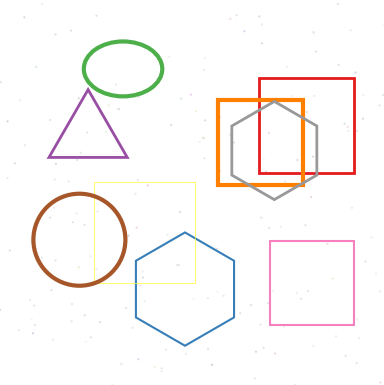[{"shape": "square", "thickness": 2, "radius": 0.62, "center": [0.796, 0.674]}, {"shape": "hexagon", "thickness": 1.5, "radius": 0.74, "center": [0.48, 0.249]}, {"shape": "oval", "thickness": 3, "radius": 0.51, "center": [0.32, 0.821]}, {"shape": "triangle", "thickness": 2, "radius": 0.59, "center": [0.229, 0.65]}, {"shape": "square", "thickness": 3, "radius": 0.55, "center": [0.678, 0.63]}, {"shape": "square", "thickness": 0.5, "radius": 0.66, "center": [0.376, 0.396]}, {"shape": "circle", "thickness": 3, "radius": 0.6, "center": [0.206, 0.377]}, {"shape": "square", "thickness": 1.5, "radius": 0.55, "center": [0.81, 0.265]}, {"shape": "hexagon", "thickness": 2, "radius": 0.64, "center": [0.713, 0.609]}]